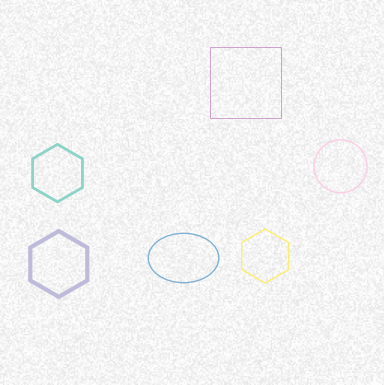[{"shape": "hexagon", "thickness": 2, "radius": 0.37, "center": [0.149, 0.55]}, {"shape": "hexagon", "thickness": 3, "radius": 0.43, "center": [0.153, 0.314]}, {"shape": "oval", "thickness": 1, "radius": 0.46, "center": [0.477, 0.33]}, {"shape": "circle", "thickness": 1, "radius": 0.34, "center": [0.885, 0.568]}, {"shape": "square", "thickness": 0.5, "radius": 0.46, "center": [0.637, 0.785]}, {"shape": "hexagon", "thickness": 1, "radius": 0.35, "center": [0.689, 0.335]}]